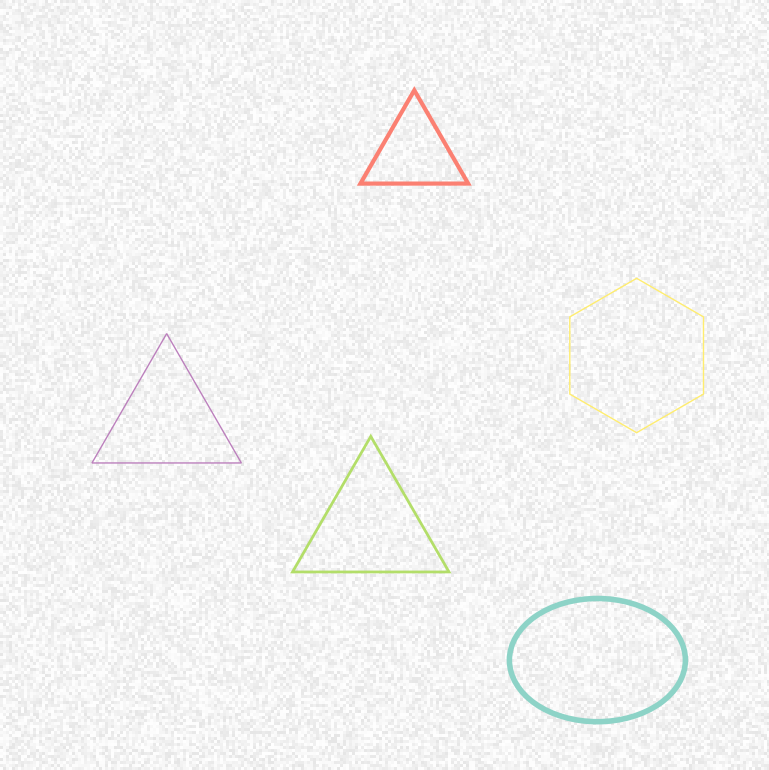[{"shape": "oval", "thickness": 2, "radius": 0.57, "center": [0.776, 0.143]}, {"shape": "triangle", "thickness": 1.5, "radius": 0.4, "center": [0.538, 0.802]}, {"shape": "triangle", "thickness": 1, "radius": 0.59, "center": [0.482, 0.316]}, {"shape": "triangle", "thickness": 0.5, "radius": 0.56, "center": [0.216, 0.455]}, {"shape": "hexagon", "thickness": 0.5, "radius": 0.5, "center": [0.827, 0.538]}]